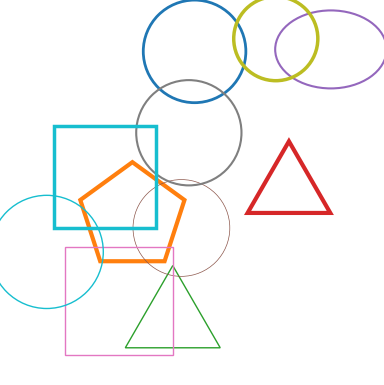[{"shape": "circle", "thickness": 2, "radius": 0.67, "center": [0.505, 0.867]}, {"shape": "pentagon", "thickness": 3, "radius": 0.71, "center": [0.344, 0.437]}, {"shape": "triangle", "thickness": 1, "radius": 0.71, "center": [0.449, 0.168]}, {"shape": "triangle", "thickness": 3, "radius": 0.62, "center": [0.75, 0.509]}, {"shape": "oval", "thickness": 1.5, "radius": 0.72, "center": [0.859, 0.872]}, {"shape": "circle", "thickness": 0.5, "radius": 0.63, "center": [0.471, 0.408]}, {"shape": "square", "thickness": 1, "radius": 0.7, "center": [0.31, 0.219]}, {"shape": "circle", "thickness": 1.5, "radius": 0.68, "center": [0.491, 0.655]}, {"shape": "circle", "thickness": 2.5, "radius": 0.55, "center": [0.716, 0.9]}, {"shape": "circle", "thickness": 1, "radius": 0.73, "center": [0.121, 0.346]}, {"shape": "square", "thickness": 2.5, "radius": 0.66, "center": [0.273, 0.54]}]